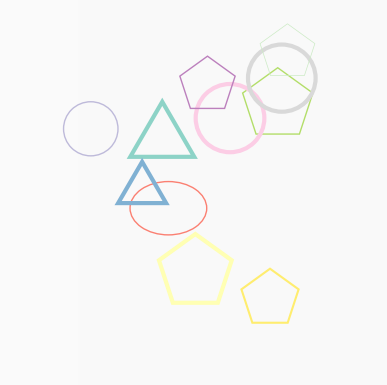[{"shape": "triangle", "thickness": 3, "radius": 0.48, "center": [0.419, 0.64]}, {"shape": "pentagon", "thickness": 3, "radius": 0.49, "center": [0.504, 0.293]}, {"shape": "circle", "thickness": 1, "radius": 0.35, "center": [0.234, 0.665]}, {"shape": "oval", "thickness": 1, "radius": 0.49, "center": [0.435, 0.459]}, {"shape": "triangle", "thickness": 3, "radius": 0.36, "center": [0.367, 0.508]}, {"shape": "pentagon", "thickness": 1, "radius": 0.48, "center": [0.717, 0.729]}, {"shape": "circle", "thickness": 3, "radius": 0.44, "center": [0.594, 0.693]}, {"shape": "circle", "thickness": 3, "radius": 0.44, "center": [0.727, 0.797]}, {"shape": "pentagon", "thickness": 1, "radius": 0.38, "center": [0.535, 0.779]}, {"shape": "pentagon", "thickness": 0.5, "radius": 0.37, "center": [0.742, 0.864]}, {"shape": "pentagon", "thickness": 1.5, "radius": 0.39, "center": [0.697, 0.224]}]